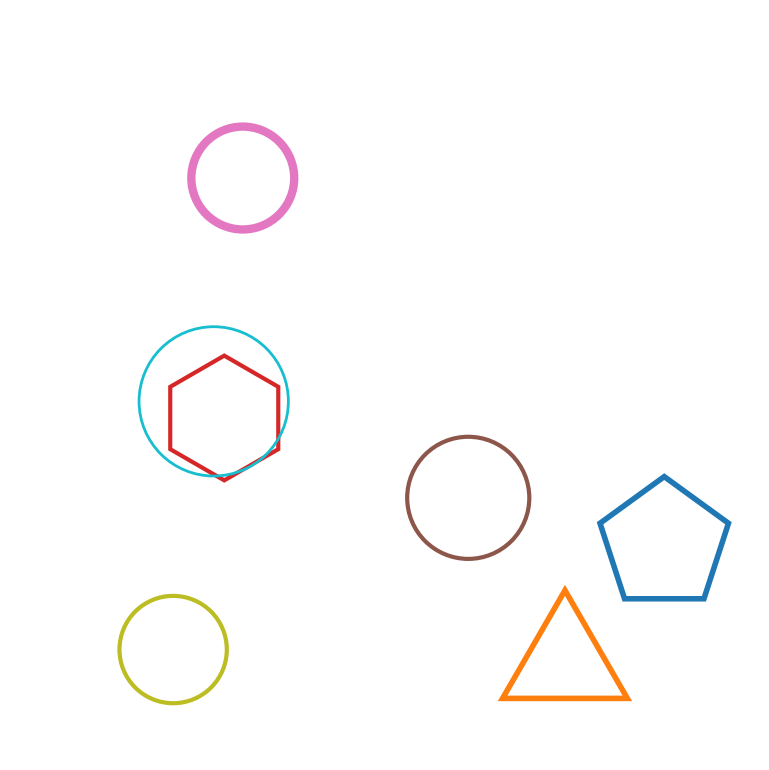[{"shape": "pentagon", "thickness": 2, "radius": 0.44, "center": [0.863, 0.293]}, {"shape": "triangle", "thickness": 2, "radius": 0.47, "center": [0.734, 0.14]}, {"shape": "hexagon", "thickness": 1.5, "radius": 0.4, "center": [0.291, 0.457]}, {"shape": "circle", "thickness": 1.5, "radius": 0.4, "center": [0.608, 0.353]}, {"shape": "circle", "thickness": 3, "radius": 0.33, "center": [0.315, 0.769]}, {"shape": "circle", "thickness": 1.5, "radius": 0.35, "center": [0.225, 0.156]}, {"shape": "circle", "thickness": 1, "radius": 0.48, "center": [0.278, 0.479]}]